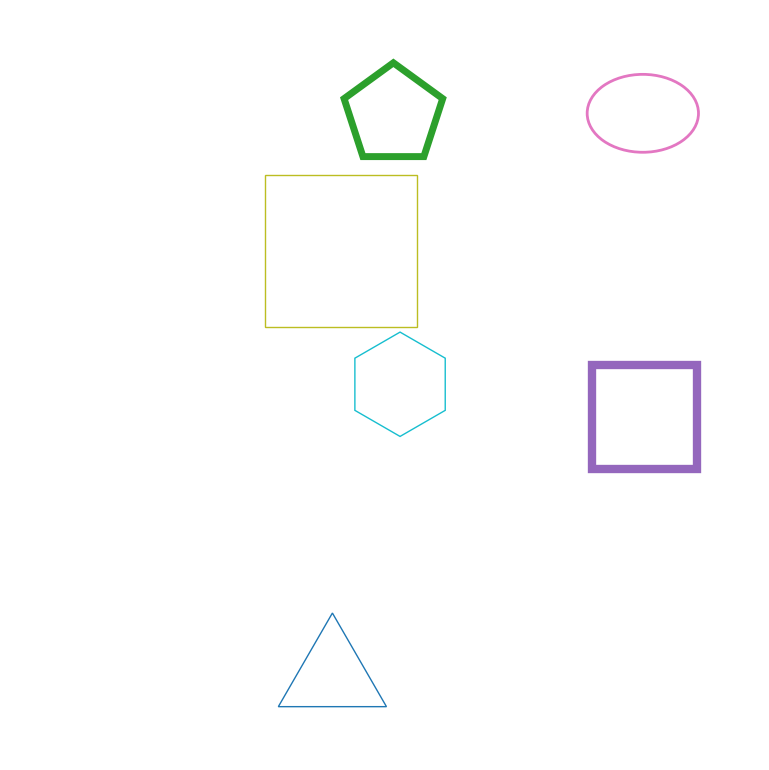[{"shape": "triangle", "thickness": 0.5, "radius": 0.41, "center": [0.432, 0.123]}, {"shape": "pentagon", "thickness": 2.5, "radius": 0.34, "center": [0.511, 0.851]}, {"shape": "square", "thickness": 3, "radius": 0.34, "center": [0.837, 0.459]}, {"shape": "oval", "thickness": 1, "radius": 0.36, "center": [0.835, 0.853]}, {"shape": "square", "thickness": 0.5, "radius": 0.49, "center": [0.443, 0.674]}, {"shape": "hexagon", "thickness": 0.5, "radius": 0.34, "center": [0.52, 0.501]}]